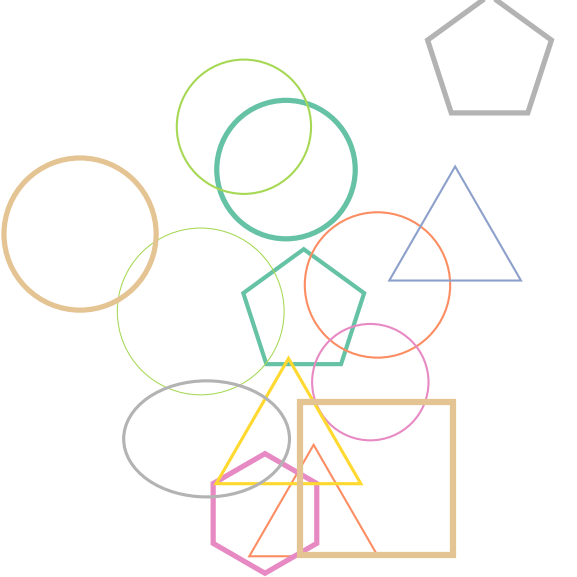[{"shape": "pentagon", "thickness": 2, "radius": 0.55, "center": [0.526, 0.458]}, {"shape": "circle", "thickness": 2.5, "radius": 0.6, "center": [0.495, 0.705]}, {"shape": "circle", "thickness": 1, "radius": 0.63, "center": [0.654, 0.506]}, {"shape": "triangle", "thickness": 1, "radius": 0.64, "center": [0.543, 0.1]}, {"shape": "triangle", "thickness": 1, "radius": 0.66, "center": [0.788, 0.579]}, {"shape": "circle", "thickness": 1, "radius": 0.5, "center": [0.641, 0.337]}, {"shape": "hexagon", "thickness": 2.5, "radius": 0.52, "center": [0.459, 0.11]}, {"shape": "circle", "thickness": 1, "radius": 0.58, "center": [0.422, 0.78]}, {"shape": "circle", "thickness": 0.5, "radius": 0.72, "center": [0.348, 0.46]}, {"shape": "triangle", "thickness": 1.5, "radius": 0.72, "center": [0.5, 0.234]}, {"shape": "square", "thickness": 3, "radius": 0.66, "center": [0.652, 0.17]}, {"shape": "circle", "thickness": 2.5, "radius": 0.66, "center": [0.139, 0.594]}, {"shape": "pentagon", "thickness": 2.5, "radius": 0.56, "center": [0.848, 0.895]}, {"shape": "oval", "thickness": 1.5, "radius": 0.72, "center": [0.358, 0.239]}]